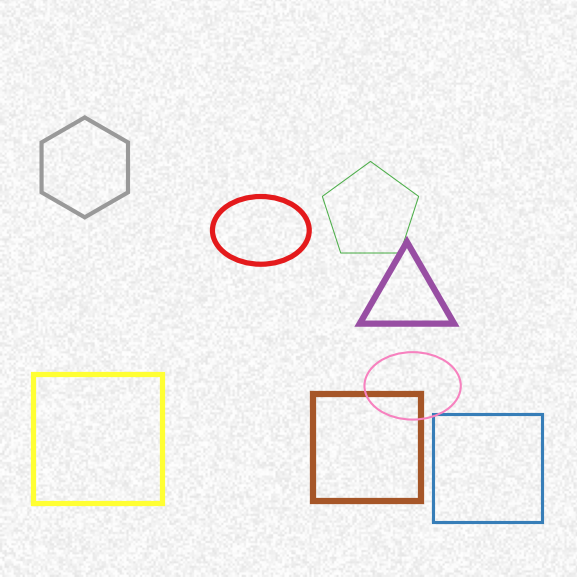[{"shape": "oval", "thickness": 2.5, "radius": 0.42, "center": [0.452, 0.6]}, {"shape": "square", "thickness": 1.5, "radius": 0.47, "center": [0.845, 0.189]}, {"shape": "pentagon", "thickness": 0.5, "radius": 0.44, "center": [0.642, 0.632]}, {"shape": "triangle", "thickness": 3, "radius": 0.47, "center": [0.705, 0.486]}, {"shape": "square", "thickness": 2.5, "radius": 0.56, "center": [0.17, 0.239]}, {"shape": "square", "thickness": 3, "radius": 0.47, "center": [0.635, 0.224]}, {"shape": "oval", "thickness": 1, "radius": 0.42, "center": [0.714, 0.331]}, {"shape": "hexagon", "thickness": 2, "radius": 0.43, "center": [0.147, 0.709]}]